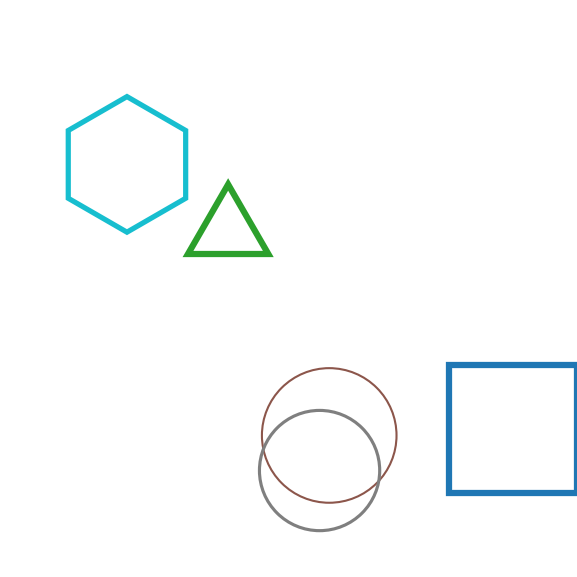[{"shape": "square", "thickness": 3, "radius": 0.55, "center": [0.888, 0.256]}, {"shape": "triangle", "thickness": 3, "radius": 0.4, "center": [0.395, 0.599]}, {"shape": "circle", "thickness": 1, "radius": 0.58, "center": [0.57, 0.245]}, {"shape": "circle", "thickness": 1.5, "radius": 0.52, "center": [0.553, 0.184]}, {"shape": "hexagon", "thickness": 2.5, "radius": 0.59, "center": [0.22, 0.714]}]